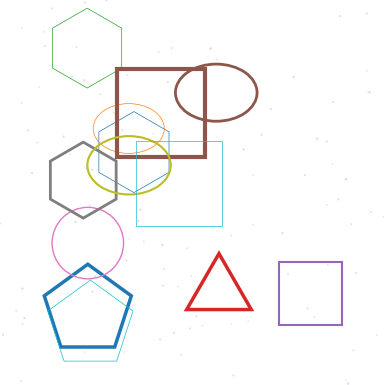[{"shape": "hexagon", "thickness": 0.5, "radius": 0.53, "center": [0.348, 0.605]}, {"shape": "pentagon", "thickness": 2.5, "radius": 0.59, "center": [0.228, 0.195]}, {"shape": "oval", "thickness": 0.5, "radius": 0.46, "center": [0.334, 0.666]}, {"shape": "hexagon", "thickness": 0.5, "radius": 0.52, "center": [0.226, 0.875]}, {"shape": "triangle", "thickness": 2.5, "radius": 0.48, "center": [0.569, 0.244]}, {"shape": "square", "thickness": 1.5, "radius": 0.41, "center": [0.807, 0.238]}, {"shape": "square", "thickness": 3, "radius": 0.57, "center": [0.418, 0.706]}, {"shape": "oval", "thickness": 2, "radius": 0.53, "center": [0.562, 0.759]}, {"shape": "circle", "thickness": 1, "radius": 0.46, "center": [0.228, 0.369]}, {"shape": "hexagon", "thickness": 2, "radius": 0.49, "center": [0.216, 0.532]}, {"shape": "oval", "thickness": 1.5, "radius": 0.54, "center": [0.335, 0.571]}, {"shape": "square", "thickness": 0.5, "radius": 0.55, "center": [0.465, 0.524]}, {"shape": "pentagon", "thickness": 0.5, "radius": 0.58, "center": [0.235, 0.156]}]